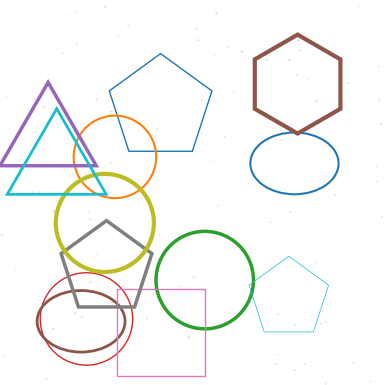[{"shape": "oval", "thickness": 1.5, "radius": 0.57, "center": [0.765, 0.576]}, {"shape": "pentagon", "thickness": 1, "radius": 0.7, "center": [0.417, 0.721]}, {"shape": "circle", "thickness": 1.5, "radius": 0.54, "center": [0.299, 0.593]}, {"shape": "circle", "thickness": 2.5, "radius": 0.63, "center": [0.532, 0.272]}, {"shape": "circle", "thickness": 1, "radius": 0.6, "center": [0.225, 0.172]}, {"shape": "triangle", "thickness": 2.5, "radius": 0.72, "center": [0.125, 0.642]}, {"shape": "hexagon", "thickness": 3, "radius": 0.64, "center": [0.773, 0.782]}, {"shape": "oval", "thickness": 2, "radius": 0.57, "center": [0.211, 0.165]}, {"shape": "square", "thickness": 1, "radius": 0.57, "center": [0.419, 0.136]}, {"shape": "pentagon", "thickness": 2.5, "radius": 0.62, "center": [0.277, 0.303]}, {"shape": "circle", "thickness": 3, "radius": 0.64, "center": [0.272, 0.421]}, {"shape": "pentagon", "thickness": 0.5, "radius": 0.54, "center": [0.75, 0.226]}, {"shape": "triangle", "thickness": 2, "radius": 0.74, "center": [0.147, 0.57]}]